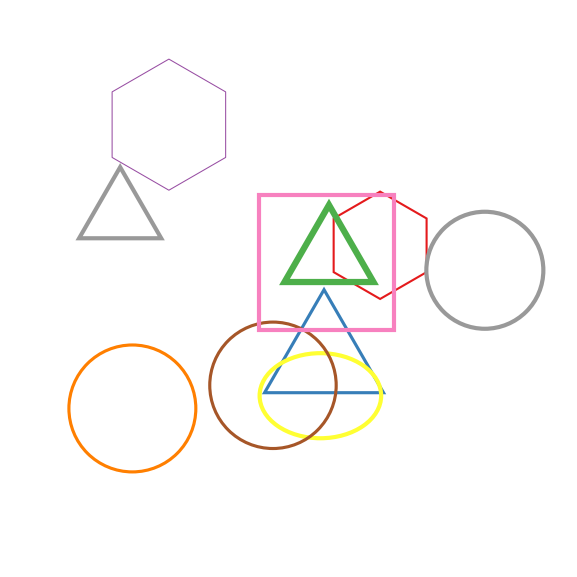[{"shape": "hexagon", "thickness": 1, "radius": 0.46, "center": [0.658, 0.574]}, {"shape": "triangle", "thickness": 1.5, "radius": 0.59, "center": [0.561, 0.379]}, {"shape": "triangle", "thickness": 3, "radius": 0.44, "center": [0.57, 0.555]}, {"shape": "hexagon", "thickness": 0.5, "radius": 0.57, "center": [0.292, 0.783]}, {"shape": "circle", "thickness": 1.5, "radius": 0.55, "center": [0.229, 0.292]}, {"shape": "oval", "thickness": 2, "radius": 0.53, "center": [0.555, 0.314]}, {"shape": "circle", "thickness": 1.5, "radius": 0.55, "center": [0.473, 0.332]}, {"shape": "square", "thickness": 2, "radius": 0.58, "center": [0.565, 0.544]}, {"shape": "circle", "thickness": 2, "radius": 0.51, "center": [0.84, 0.531]}, {"shape": "triangle", "thickness": 2, "radius": 0.41, "center": [0.208, 0.628]}]